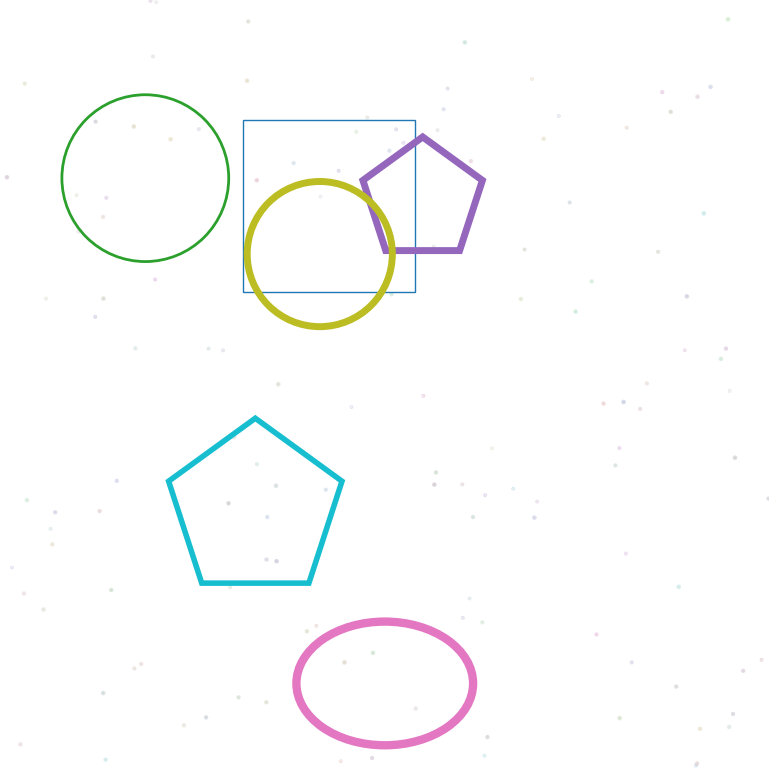[{"shape": "square", "thickness": 0.5, "radius": 0.56, "center": [0.427, 0.733]}, {"shape": "circle", "thickness": 1, "radius": 0.54, "center": [0.189, 0.769]}, {"shape": "pentagon", "thickness": 2.5, "radius": 0.41, "center": [0.549, 0.741]}, {"shape": "oval", "thickness": 3, "radius": 0.57, "center": [0.5, 0.112]}, {"shape": "circle", "thickness": 2.5, "radius": 0.47, "center": [0.415, 0.67]}, {"shape": "pentagon", "thickness": 2, "radius": 0.59, "center": [0.332, 0.338]}]